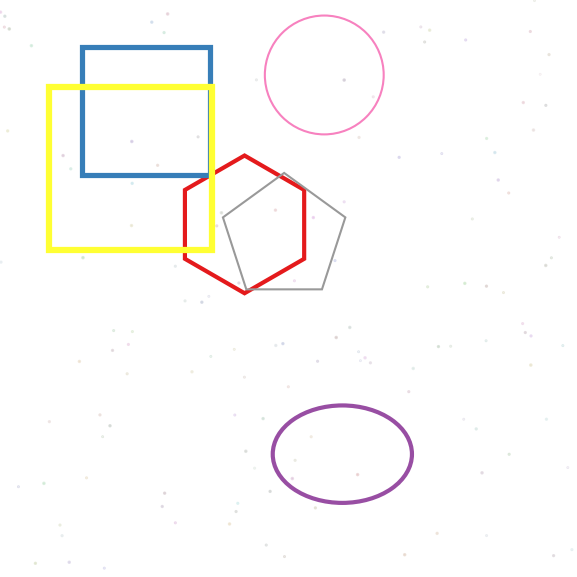[{"shape": "hexagon", "thickness": 2, "radius": 0.6, "center": [0.423, 0.611]}, {"shape": "square", "thickness": 2.5, "radius": 0.55, "center": [0.252, 0.807]}, {"shape": "oval", "thickness": 2, "radius": 0.6, "center": [0.593, 0.213]}, {"shape": "square", "thickness": 3, "radius": 0.71, "center": [0.225, 0.707]}, {"shape": "circle", "thickness": 1, "radius": 0.51, "center": [0.562, 0.869]}, {"shape": "pentagon", "thickness": 1, "radius": 0.56, "center": [0.492, 0.588]}]